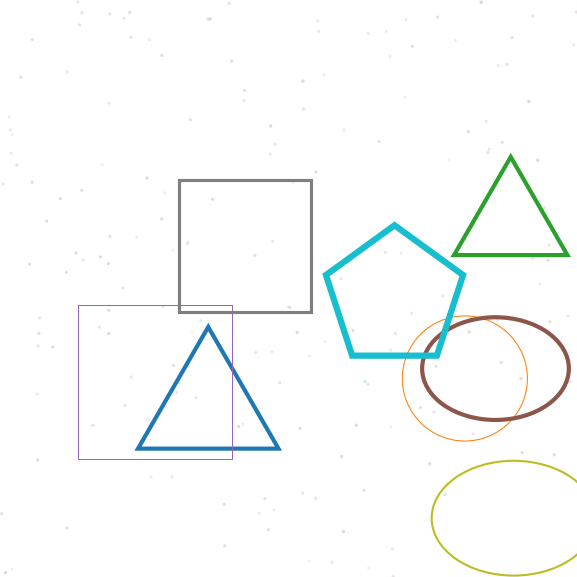[{"shape": "triangle", "thickness": 2, "radius": 0.7, "center": [0.361, 0.293]}, {"shape": "circle", "thickness": 0.5, "radius": 0.54, "center": [0.805, 0.344]}, {"shape": "triangle", "thickness": 2, "radius": 0.57, "center": [0.884, 0.614]}, {"shape": "square", "thickness": 0.5, "radius": 0.67, "center": [0.268, 0.338]}, {"shape": "oval", "thickness": 2, "radius": 0.64, "center": [0.858, 0.361]}, {"shape": "square", "thickness": 1.5, "radius": 0.57, "center": [0.424, 0.574]}, {"shape": "oval", "thickness": 1, "radius": 0.71, "center": [0.889, 0.102]}, {"shape": "pentagon", "thickness": 3, "radius": 0.62, "center": [0.683, 0.484]}]